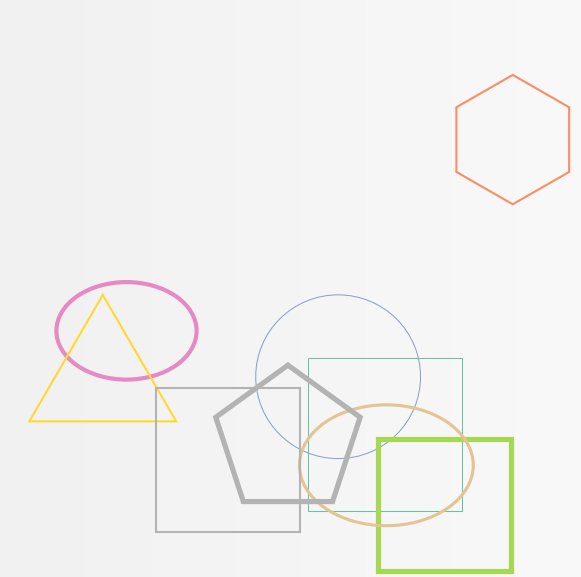[{"shape": "square", "thickness": 0.5, "radius": 0.66, "center": [0.662, 0.246]}, {"shape": "hexagon", "thickness": 1, "radius": 0.56, "center": [0.882, 0.757]}, {"shape": "circle", "thickness": 0.5, "radius": 0.71, "center": [0.582, 0.347]}, {"shape": "oval", "thickness": 2, "radius": 0.6, "center": [0.218, 0.426]}, {"shape": "square", "thickness": 2.5, "radius": 0.57, "center": [0.765, 0.124]}, {"shape": "triangle", "thickness": 1, "radius": 0.73, "center": [0.177, 0.342]}, {"shape": "oval", "thickness": 1.5, "radius": 0.75, "center": [0.665, 0.193]}, {"shape": "pentagon", "thickness": 2.5, "radius": 0.65, "center": [0.495, 0.236]}, {"shape": "square", "thickness": 1, "radius": 0.62, "center": [0.392, 0.203]}]